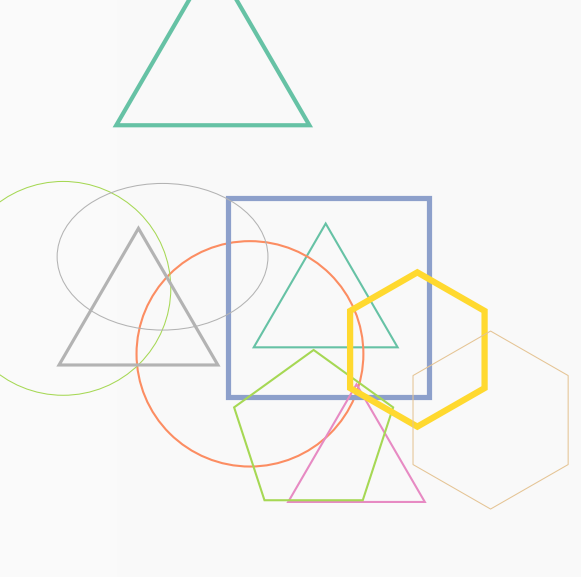[{"shape": "triangle", "thickness": 2, "radius": 0.96, "center": [0.366, 0.878]}, {"shape": "triangle", "thickness": 1, "radius": 0.71, "center": [0.56, 0.469]}, {"shape": "circle", "thickness": 1, "radius": 0.98, "center": [0.43, 0.386]}, {"shape": "square", "thickness": 2.5, "radius": 0.86, "center": [0.565, 0.484]}, {"shape": "triangle", "thickness": 1, "radius": 0.68, "center": [0.613, 0.198]}, {"shape": "pentagon", "thickness": 1, "radius": 0.72, "center": [0.54, 0.249]}, {"shape": "circle", "thickness": 0.5, "radius": 0.93, "center": [0.109, 0.5]}, {"shape": "hexagon", "thickness": 3, "radius": 0.67, "center": [0.718, 0.394]}, {"shape": "hexagon", "thickness": 0.5, "radius": 0.77, "center": [0.844, 0.272]}, {"shape": "triangle", "thickness": 1.5, "radius": 0.79, "center": [0.238, 0.446]}, {"shape": "oval", "thickness": 0.5, "radius": 0.91, "center": [0.28, 0.555]}]